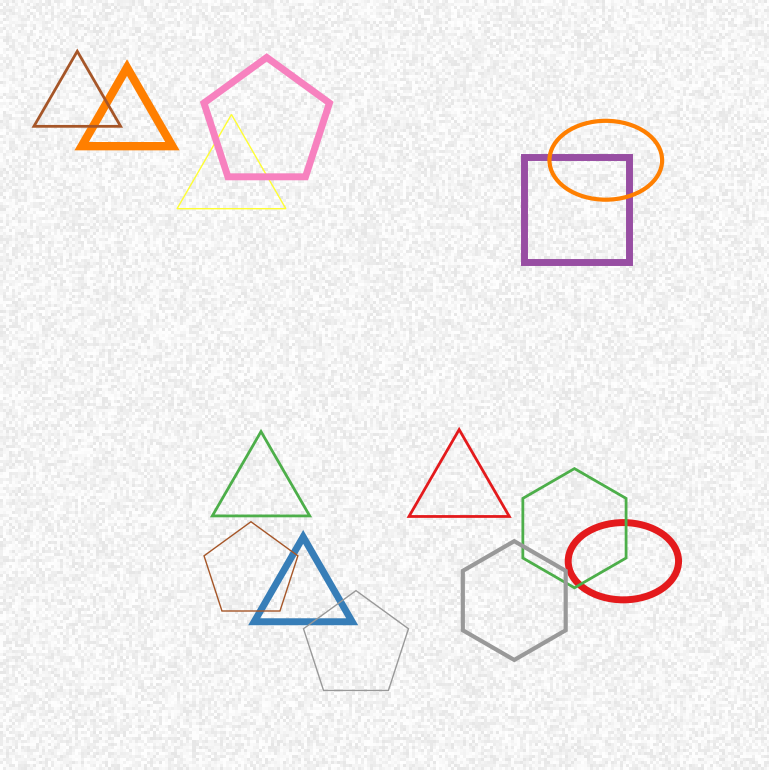[{"shape": "oval", "thickness": 2.5, "radius": 0.36, "center": [0.81, 0.271]}, {"shape": "triangle", "thickness": 1, "radius": 0.38, "center": [0.596, 0.367]}, {"shape": "triangle", "thickness": 2.5, "radius": 0.37, "center": [0.394, 0.229]}, {"shape": "hexagon", "thickness": 1, "radius": 0.39, "center": [0.746, 0.314]}, {"shape": "triangle", "thickness": 1, "radius": 0.37, "center": [0.339, 0.366]}, {"shape": "square", "thickness": 2.5, "radius": 0.34, "center": [0.748, 0.728]}, {"shape": "triangle", "thickness": 3, "radius": 0.34, "center": [0.165, 0.844]}, {"shape": "oval", "thickness": 1.5, "radius": 0.37, "center": [0.787, 0.792]}, {"shape": "triangle", "thickness": 0.5, "radius": 0.41, "center": [0.301, 0.77]}, {"shape": "pentagon", "thickness": 0.5, "radius": 0.32, "center": [0.326, 0.258]}, {"shape": "triangle", "thickness": 1, "radius": 0.32, "center": [0.1, 0.868]}, {"shape": "pentagon", "thickness": 2.5, "radius": 0.43, "center": [0.346, 0.84]}, {"shape": "pentagon", "thickness": 0.5, "radius": 0.36, "center": [0.462, 0.161]}, {"shape": "hexagon", "thickness": 1.5, "radius": 0.39, "center": [0.668, 0.22]}]